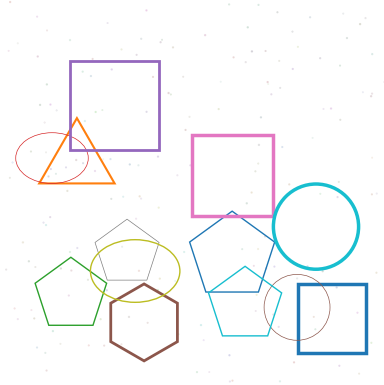[{"shape": "square", "thickness": 2.5, "radius": 0.44, "center": [0.862, 0.173]}, {"shape": "pentagon", "thickness": 1, "radius": 0.58, "center": [0.603, 0.335]}, {"shape": "triangle", "thickness": 1.5, "radius": 0.57, "center": [0.2, 0.58]}, {"shape": "pentagon", "thickness": 1, "radius": 0.49, "center": [0.184, 0.234]}, {"shape": "oval", "thickness": 0.5, "radius": 0.47, "center": [0.135, 0.589]}, {"shape": "square", "thickness": 2, "radius": 0.58, "center": [0.297, 0.726]}, {"shape": "hexagon", "thickness": 2, "radius": 0.5, "center": [0.374, 0.163]}, {"shape": "circle", "thickness": 0.5, "radius": 0.43, "center": [0.772, 0.202]}, {"shape": "square", "thickness": 2.5, "radius": 0.52, "center": [0.604, 0.544]}, {"shape": "pentagon", "thickness": 0.5, "radius": 0.44, "center": [0.33, 0.343]}, {"shape": "oval", "thickness": 1, "radius": 0.58, "center": [0.351, 0.296]}, {"shape": "circle", "thickness": 2.5, "radius": 0.55, "center": [0.821, 0.411]}, {"shape": "pentagon", "thickness": 1, "radius": 0.5, "center": [0.637, 0.208]}]